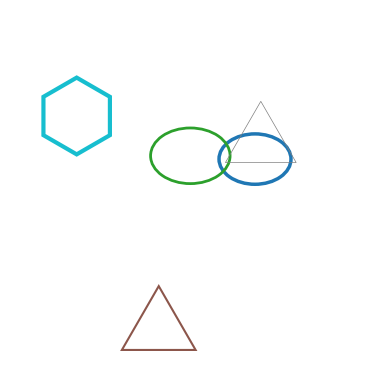[{"shape": "oval", "thickness": 2.5, "radius": 0.47, "center": [0.662, 0.587]}, {"shape": "oval", "thickness": 2, "radius": 0.52, "center": [0.494, 0.595]}, {"shape": "triangle", "thickness": 1.5, "radius": 0.55, "center": [0.412, 0.146]}, {"shape": "triangle", "thickness": 0.5, "radius": 0.53, "center": [0.677, 0.631]}, {"shape": "hexagon", "thickness": 3, "radius": 0.5, "center": [0.199, 0.699]}]